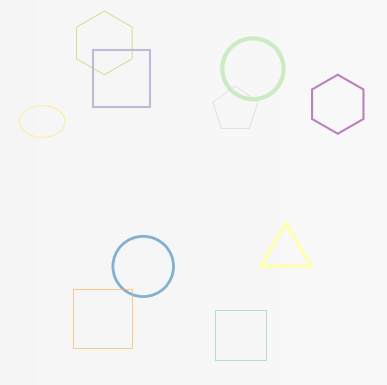[{"shape": "square", "thickness": 0.5, "radius": 0.33, "center": [0.62, 0.13]}, {"shape": "triangle", "thickness": 2.5, "radius": 0.37, "center": [0.738, 0.346]}, {"shape": "square", "thickness": 1.5, "radius": 0.37, "center": [0.314, 0.796]}, {"shape": "circle", "thickness": 2, "radius": 0.39, "center": [0.37, 0.308]}, {"shape": "square", "thickness": 0.5, "radius": 0.38, "center": [0.264, 0.172]}, {"shape": "hexagon", "thickness": 0.5, "radius": 0.41, "center": [0.269, 0.889]}, {"shape": "pentagon", "thickness": 0.5, "radius": 0.31, "center": [0.607, 0.715]}, {"shape": "hexagon", "thickness": 1.5, "radius": 0.38, "center": [0.872, 0.729]}, {"shape": "circle", "thickness": 3, "radius": 0.4, "center": [0.653, 0.821]}, {"shape": "oval", "thickness": 0.5, "radius": 0.29, "center": [0.109, 0.684]}]